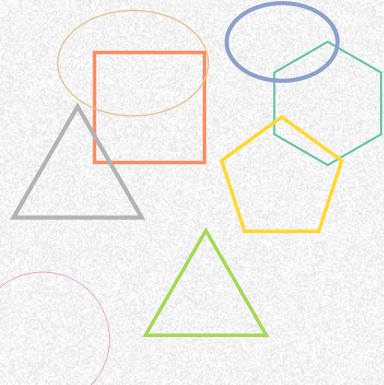[{"shape": "hexagon", "thickness": 1.5, "radius": 0.8, "center": [0.851, 0.731]}, {"shape": "square", "thickness": 2.5, "radius": 0.72, "center": [0.386, 0.722]}, {"shape": "oval", "thickness": 3, "radius": 0.72, "center": [0.733, 0.891]}, {"shape": "circle", "thickness": 0.5, "radius": 0.87, "center": [0.111, 0.119]}, {"shape": "triangle", "thickness": 2.5, "radius": 0.91, "center": [0.535, 0.22]}, {"shape": "pentagon", "thickness": 2.5, "radius": 0.82, "center": [0.732, 0.532]}, {"shape": "oval", "thickness": 1, "radius": 0.98, "center": [0.346, 0.836]}, {"shape": "triangle", "thickness": 3, "radius": 0.96, "center": [0.202, 0.531]}]